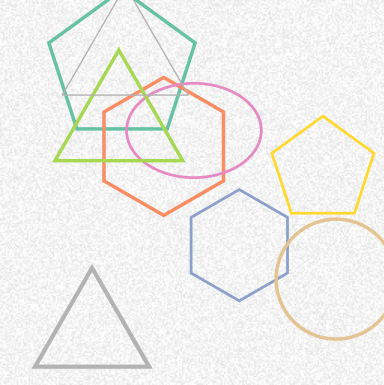[{"shape": "pentagon", "thickness": 2.5, "radius": 1.0, "center": [0.317, 0.827]}, {"shape": "hexagon", "thickness": 2.5, "radius": 0.9, "center": [0.425, 0.62]}, {"shape": "hexagon", "thickness": 2, "radius": 0.72, "center": [0.622, 0.363]}, {"shape": "oval", "thickness": 2, "radius": 0.87, "center": [0.504, 0.661]}, {"shape": "triangle", "thickness": 2.5, "radius": 0.96, "center": [0.309, 0.678]}, {"shape": "pentagon", "thickness": 2, "radius": 0.7, "center": [0.839, 0.559]}, {"shape": "circle", "thickness": 2.5, "radius": 0.78, "center": [0.873, 0.275]}, {"shape": "triangle", "thickness": 3, "radius": 0.86, "center": [0.239, 0.133]}, {"shape": "triangle", "thickness": 1, "radius": 0.95, "center": [0.326, 0.848]}]